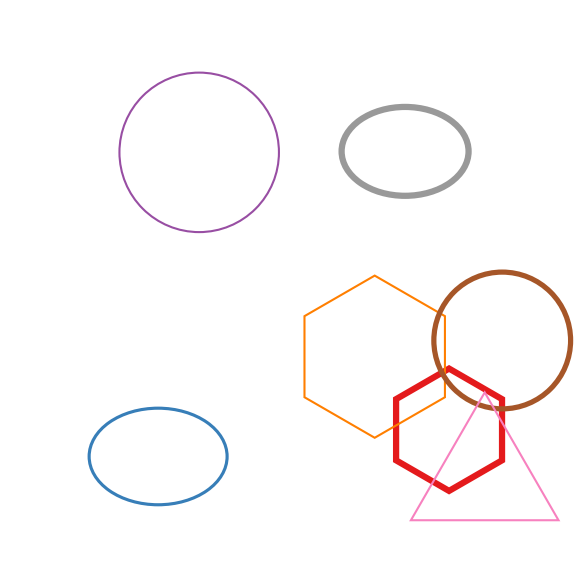[{"shape": "hexagon", "thickness": 3, "radius": 0.53, "center": [0.778, 0.255]}, {"shape": "oval", "thickness": 1.5, "radius": 0.6, "center": [0.274, 0.209]}, {"shape": "circle", "thickness": 1, "radius": 0.69, "center": [0.345, 0.735]}, {"shape": "hexagon", "thickness": 1, "radius": 0.7, "center": [0.649, 0.381]}, {"shape": "circle", "thickness": 2.5, "radius": 0.59, "center": [0.87, 0.41]}, {"shape": "triangle", "thickness": 1, "radius": 0.74, "center": [0.839, 0.172]}, {"shape": "oval", "thickness": 3, "radius": 0.55, "center": [0.701, 0.737]}]